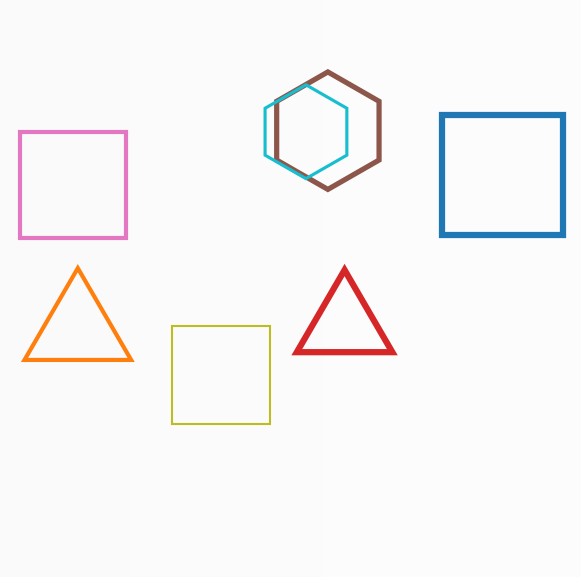[{"shape": "square", "thickness": 3, "radius": 0.52, "center": [0.865, 0.697]}, {"shape": "triangle", "thickness": 2, "radius": 0.53, "center": [0.134, 0.429]}, {"shape": "triangle", "thickness": 3, "radius": 0.47, "center": [0.593, 0.437]}, {"shape": "hexagon", "thickness": 2.5, "radius": 0.51, "center": [0.564, 0.773]}, {"shape": "square", "thickness": 2, "radius": 0.46, "center": [0.125, 0.679]}, {"shape": "square", "thickness": 1, "radius": 0.42, "center": [0.38, 0.35]}, {"shape": "hexagon", "thickness": 1.5, "radius": 0.41, "center": [0.526, 0.771]}]